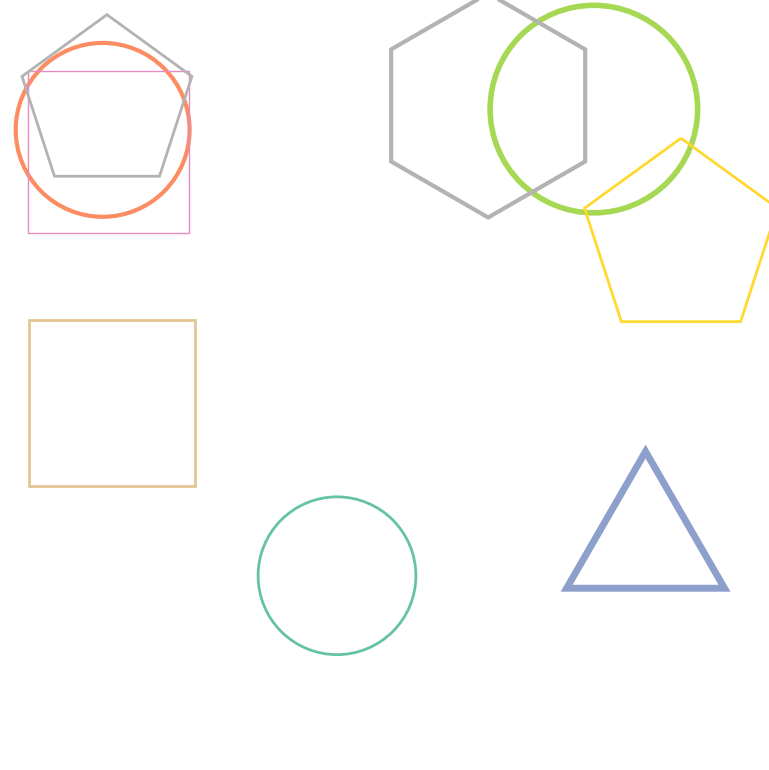[{"shape": "circle", "thickness": 1, "radius": 0.51, "center": [0.438, 0.252]}, {"shape": "circle", "thickness": 1.5, "radius": 0.56, "center": [0.133, 0.831]}, {"shape": "triangle", "thickness": 2.5, "radius": 0.59, "center": [0.838, 0.295]}, {"shape": "square", "thickness": 0.5, "radius": 0.52, "center": [0.14, 0.803]}, {"shape": "circle", "thickness": 2, "radius": 0.67, "center": [0.771, 0.858]}, {"shape": "pentagon", "thickness": 1, "radius": 0.66, "center": [0.884, 0.689]}, {"shape": "square", "thickness": 1, "radius": 0.54, "center": [0.145, 0.477]}, {"shape": "hexagon", "thickness": 1.5, "radius": 0.73, "center": [0.634, 0.863]}, {"shape": "pentagon", "thickness": 1, "radius": 0.58, "center": [0.139, 0.865]}]